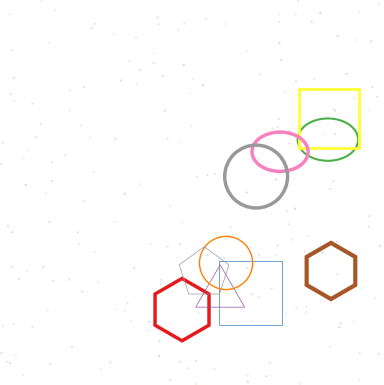[{"shape": "hexagon", "thickness": 2.5, "radius": 0.4, "center": [0.473, 0.196]}, {"shape": "square", "thickness": 0.5, "radius": 0.41, "center": [0.65, 0.238]}, {"shape": "oval", "thickness": 1.5, "radius": 0.39, "center": [0.852, 0.637]}, {"shape": "triangle", "thickness": 0.5, "radius": 0.37, "center": [0.572, 0.239]}, {"shape": "circle", "thickness": 1, "radius": 0.35, "center": [0.587, 0.317]}, {"shape": "square", "thickness": 2, "radius": 0.39, "center": [0.855, 0.692]}, {"shape": "hexagon", "thickness": 3, "radius": 0.36, "center": [0.86, 0.296]}, {"shape": "oval", "thickness": 2.5, "radius": 0.36, "center": [0.727, 0.606]}, {"shape": "pentagon", "thickness": 0.5, "radius": 0.34, "center": [0.53, 0.291]}, {"shape": "circle", "thickness": 2.5, "radius": 0.41, "center": [0.665, 0.541]}]